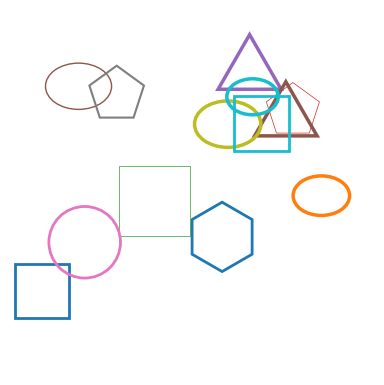[{"shape": "square", "thickness": 2, "radius": 0.35, "center": [0.108, 0.243]}, {"shape": "hexagon", "thickness": 2, "radius": 0.45, "center": [0.577, 0.385]}, {"shape": "oval", "thickness": 2.5, "radius": 0.37, "center": [0.835, 0.492]}, {"shape": "square", "thickness": 0.5, "radius": 0.46, "center": [0.401, 0.477]}, {"shape": "pentagon", "thickness": 0.5, "radius": 0.36, "center": [0.761, 0.713]}, {"shape": "triangle", "thickness": 2.5, "radius": 0.47, "center": [0.648, 0.815]}, {"shape": "oval", "thickness": 1, "radius": 0.43, "center": [0.204, 0.776]}, {"shape": "triangle", "thickness": 2.5, "radius": 0.47, "center": [0.742, 0.694]}, {"shape": "circle", "thickness": 2, "radius": 0.46, "center": [0.22, 0.371]}, {"shape": "pentagon", "thickness": 1.5, "radius": 0.37, "center": [0.303, 0.755]}, {"shape": "oval", "thickness": 2.5, "radius": 0.43, "center": [0.591, 0.678]}, {"shape": "oval", "thickness": 2.5, "radius": 0.33, "center": [0.656, 0.749]}, {"shape": "square", "thickness": 2, "radius": 0.36, "center": [0.68, 0.679]}]